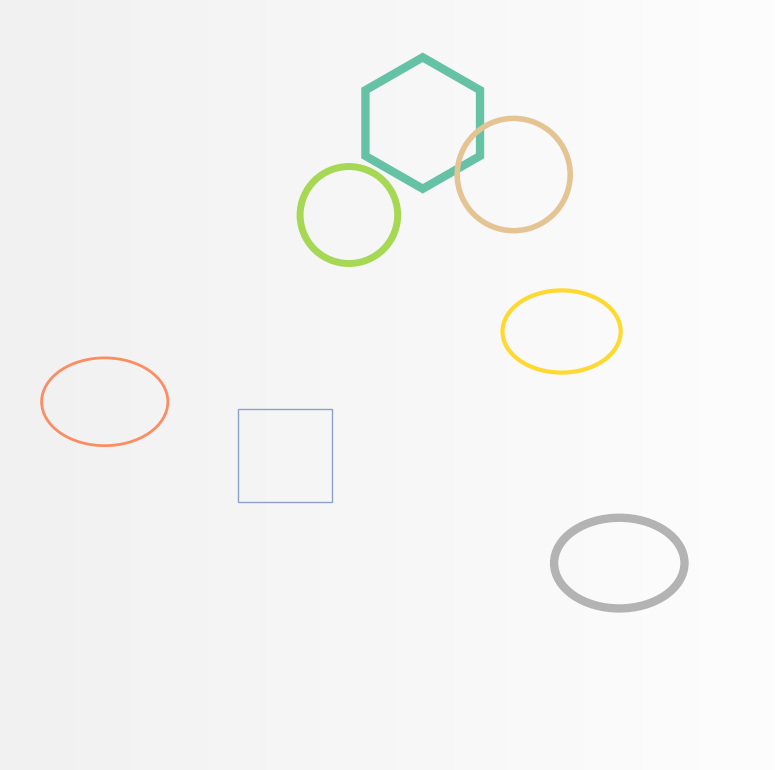[{"shape": "hexagon", "thickness": 3, "radius": 0.43, "center": [0.545, 0.84]}, {"shape": "oval", "thickness": 1, "radius": 0.41, "center": [0.135, 0.478]}, {"shape": "square", "thickness": 0.5, "radius": 0.3, "center": [0.367, 0.408]}, {"shape": "circle", "thickness": 2.5, "radius": 0.31, "center": [0.45, 0.721]}, {"shape": "oval", "thickness": 1.5, "radius": 0.38, "center": [0.725, 0.57]}, {"shape": "circle", "thickness": 2, "radius": 0.36, "center": [0.663, 0.773]}, {"shape": "oval", "thickness": 3, "radius": 0.42, "center": [0.799, 0.269]}]